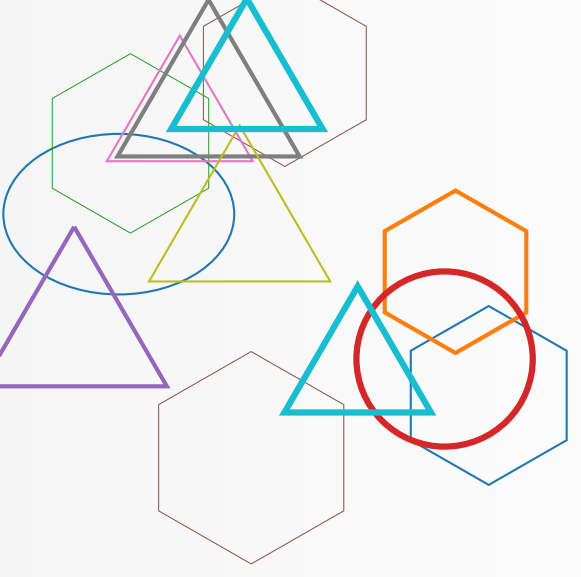[{"shape": "oval", "thickness": 1, "radius": 0.99, "center": [0.204, 0.628]}, {"shape": "hexagon", "thickness": 1, "radius": 0.77, "center": [0.841, 0.314]}, {"shape": "hexagon", "thickness": 2, "radius": 0.7, "center": [0.784, 0.529]}, {"shape": "hexagon", "thickness": 0.5, "radius": 0.78, "center": [0.224, 0.751]}, {"shape": "circle", "thickness": 3, "radius": 0.76, "center": [0.765, 0.377]}, {"shape": "triangle", "thickness": 2, "radius": 0.92, "center": [0.128, 0.422]}, {"shape": "hexagon", "thickness": 0.5, "radius": 0.92, "center": [0.432, 0.206]}, {"shape": "hexagon", "thickness": 0.5, "radius": 0.81, "center": [0.49, 0.873]}, {"shape": "triangle", "thickness": 1, "radius": 0.72, "center": [0.309, 0.792]}, {"shape": "triangle", "thickness": 2, "radius": 0.9, "center": [0.359, 0.819]}, {"shape": "triangle", "thickness": 1, "radius": 0.9, "center": [0.412, 0.602]}, {"shape": "triangle", "thickness": 3, "radius": 0.73, "center": [0.615, 0.358]}, {"shape": "triangle", "thickness": 3, "radius": 0.75, "center": [0.425, 0.851]}]